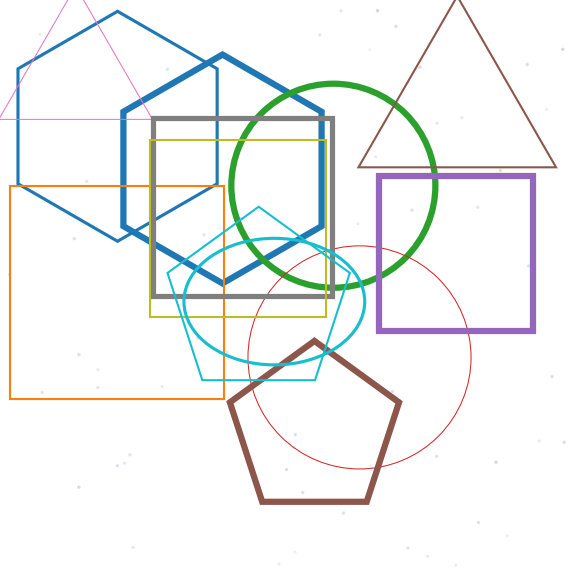[{"shape": "hexagon", "thickness": 1.5, "radius": 1.0, "center": [0.204, 0.78]}, {"shape": "hexagon", "thickness": 3, "radius": 0.99, "center": [0.385, 0.707]}, {"shape": "square", "thickness": 1, "radius": 0.92, "center": [0.202, 0.493]}, {"shape": "circle", "thickness": 3, "radius": 0.88, "center": [0.577, 0.678]}, {"shape": "circle", "thickness": 0.5, "radius": 0.97, "center": [0.623, 0.38]}, {"shape": "square", "thickness": 3, "radius": 0.67, "center": [0.79, 0.56]}, {"shape": "triangle", "thickness": 1, "radius": 0.99, "center": [0.792, 0.808]}, {"shape": "pentagon", "thickness": 3, "radius": 0.77, "center": [0.545, 0.255]}, {"shape": "triangle", "thickness": 0.5, "radius": 0.77, "center": [0.131, 0.869]}, {"shape": "square", "thickness": 2.5, "radius": 0.77, "center": [0.42, 0.64]}, {"shape": "square", "thickness": 1, "radius": 0.77, "center": [0.412, 0.603]}, {"shape": "oval", "thickness": 1.5, "radius": 0.78, "center": [0.475, 0.477]}, {"shape": "pentagon", "thickness": 1, "radius": 0.83, "center": [0.448, 0.475]}]